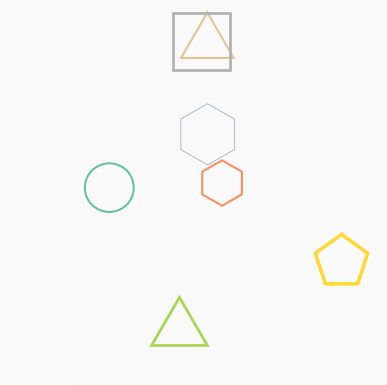[{"shape": "circle", "thickness": 1.5, "radius": 0.32, "center": [0.282, 0.513]}, {"shape": "hexagon", "thickness": 1.5, "radius": 0.3, "center": [0.573, 0.525]}, {"shape": "hexagon", "thickness": 0.5, "radius": 0.4, "center": [0.536, 0.651]}, {"shape": "triangle", "thickness": 2, "radius": 0.42, "center": [0.463, 0.144]}, {"shape": "pentagon", "thickness": 2.5, "radius": 0.36, "center": [0.881, 0.32]}, {"shape": "triangle", "thickness": 1.5, "radius": 0.39, "center": [0.535, 0.889]}, {"shape": "square", "thickness": 2, "radius": 0.37, "center": [0.519, 0.892]}]